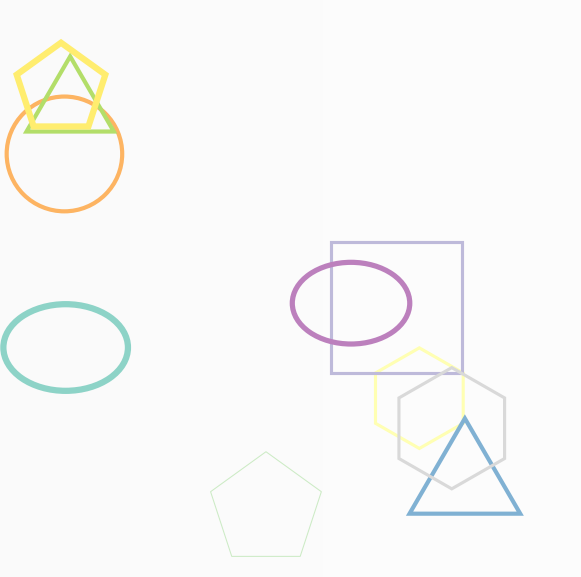[{"shape": "oval", "thickness": 3, "radius": 0.54, "center": [0.113, 0.397]}, {"shape": "hexagon", "thickness": 1.5, "radius": 0.44, "center": [0.721, 0.31]}, {"shape": "square", "thickness": 1.5, "radius": 0.57, "center": [0.682, 0.467]}, {"shape": "triangle", "thickness": 2, "radius": 0.55, "center": [0.8, 0.165]}, {"shape": "circle", "thickness": 2, "radius": 0.5, "center": [0.111, 0.733]}, {"shape": "triangle", "thickness": 2, "radius": 0.43, "center": [0.121, 0.815]}, {"shape": "hexagon", "thickness": 1.5, "radius": 0.52, "center": [0.777, 0.258]}, {"shape": "oval", "thickness": 2.5, "radius": 0.51, "center": [0.604, 0.474]}, {"shape": "pentagon", "thickness": 0.5, "radius": 0.5, "center": [0.458, 0.117]}, {"shape": "pentagon", "thickness": 3, "radius": 0.4, "center": [0.105, 0.845]}]